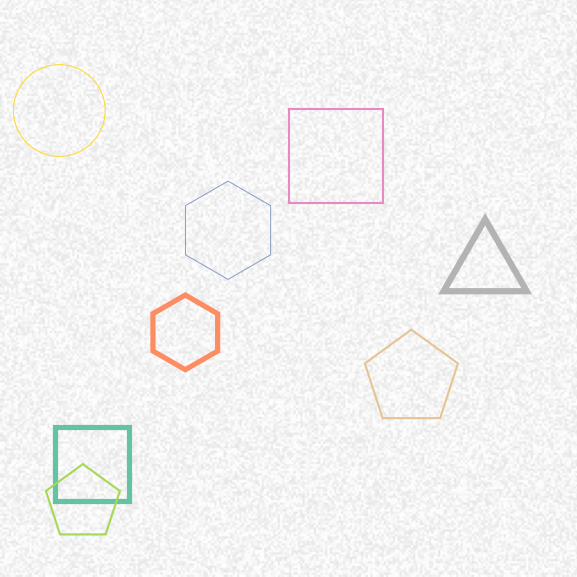[{"shape": "square", "thickness": 2.5, "radius": 0.32, "center": [0.16, 0.196]}, {"shape": "hexagon", "thickness": 2.5, "radius": 0.32, "center": [0.321, 0.424]}, {"shape": "hexagon", "thickness": 0.5, "radius": 0.43, "center": [0.395, 0.6]}, {"shape": "square", "thickness": 1, "radius": 0.41, "center": [0.581, 0.73]}, {"shape": "pentagon", "thickness": 1, "radius": 0.34, "center": [0.143, 0.128]}, {"shape": "circle", "thickness": 0.5, "radius": 0.4, "center": [0.103, 0.808]}, {"shape": "pentagon", "thickness": 1, "radius": 0.42, "center": [0.712, 0.344]}, {"shape": "triangle", "thickness": 3, "radius": 0.42, "center": [0.84, 0.536]}]